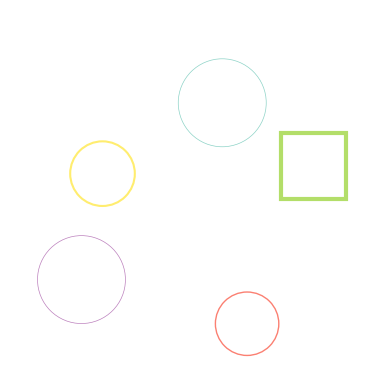[{"shape": "circle", "thickness": 0.5, "radius": 0.57, "center": [0.577, 0.733]}, {"shape": "circle", "thickness": 1, "radius": 0.41, "center": [0.642, 0.159]}, {"shape": "square", "thickness": 3, "radius": 0.43, "center": [0.815, 0.569]}, {"shape": "circle", "thickness": 0.5, "radius": 0.57, "center": [0.212, 0.274]}, {"shape": "circle", "thickness": 1.5, "radius": 0.42, "center": [0.266, 0.549]}]